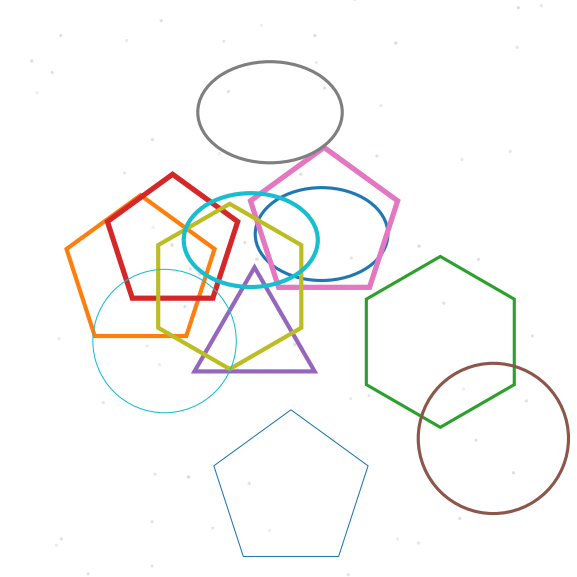[{"shape": "pentagon", "thickness": 0.5, "radius": 0.7, "center": [0.504, 0.149]}, {"shape": "oval", "thickness": 1.5, "radius": 0.57, "center": [0.557, 0.594]}, {"shape": "pentagon", "thickness": 2, "radius": 0.67, "center": [0.243, 0.526]}, {"shape": "hexagon", "thickness": 1.5, "radius": 0.74, "center": [0.762, 0.407]}, {"shape": "pentagon", "thickness": 2.5, "radius": 0.59, "center": [0.299, 0.579]}, {"shape": "triangle", "thickness": 2, "radius": 0.6, "center": [0.441, 0.416]}, {"shape": "circle", "thickness": 1.5, "radius": 0.65, "center": [0.854, 0.24]}, {"shape": "pentagon", "thickness": 2.5, "radius": 0.67, "center": [0.561, 0.61]}, {"shape": "oval", "thickness": 1.5, "radius": 0.63, "center": [0.468, 0.805]}, {"shape": "hexagon", "thickness": 2, "radius": 0.72, "center": [0.398, 0.503]}, {"shape": "circle", "thickness": 0.5, "radius": 0.62, "center": [0.285, 0.409]}, {"shape": "oval", "thickness": 2, "radius": 0.58, "center": [0.434, 0.583]}]